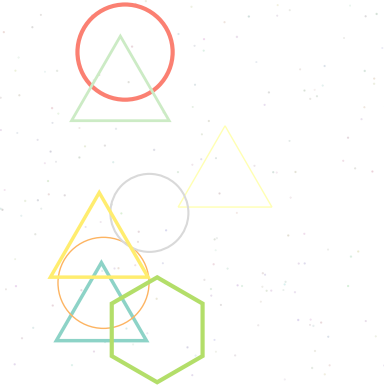[{"shape": "triangle", "thickness": 2.5, "radius": 0.68, "center": [0.263, 0.183]}, {"shape": "triangle", "thickness": 1, "radius": 0.7, "center": [0.585, 0.533]}, {"shape": "circle", "thickness": 3, "radius": 0.62, "center": [0.325, 0.865]}, {"shape": "circle", "thickness": 1, "radius": 0.59, "center": [0.269, 0.265]}, {"shape": "hexagon", "thickness": 3, "radius": 0.68, "center": [0.408, 0.143]}, {"shape": "circle", "thickness": 1.5, "radius": 0.51, "center": [0.388, 0.447]}, {"shape": "triangle", "thickness": 2, "radius": 0.73, "center": [0.313, 0.76]}, {"shape": "triangle", "thickness": 2.5, "radius": 0.73, "center": [0.258, 0.353]}]